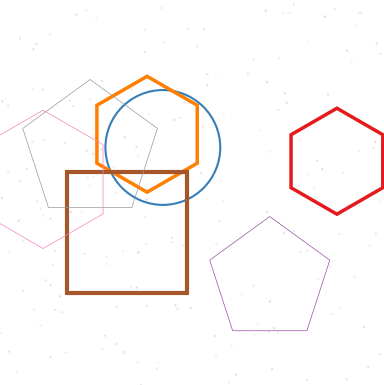[{"shape": "hexagon", "thickness": 2.5, "radius": 0.69, "center": [0.875, 0.581]}, {"shape": "circle", "thickness": 1.5, "radius": 0.75, "center": [0.423, 0.617]}, {"shape": "pentagon", "thickness": 0.5, "radius": 0.82, "center": [0.701, 0.274]}, {"shape": "hexagon", "thickness": 2.5, "radius": 0.75, "center": [0.382, 0.651]}, {"shape": "square", "thickness": 3, "radius": 0.78, "center": [0.33, 0.396]}, {"shape": "hexagon", "thickness": 0.5, "radius": 0.9, "center": [0.112, 0.534]}, {"shape": "pentagon", "thickness": 0.5, "radius": 0.92, "center": [0.234, 0.61]}]